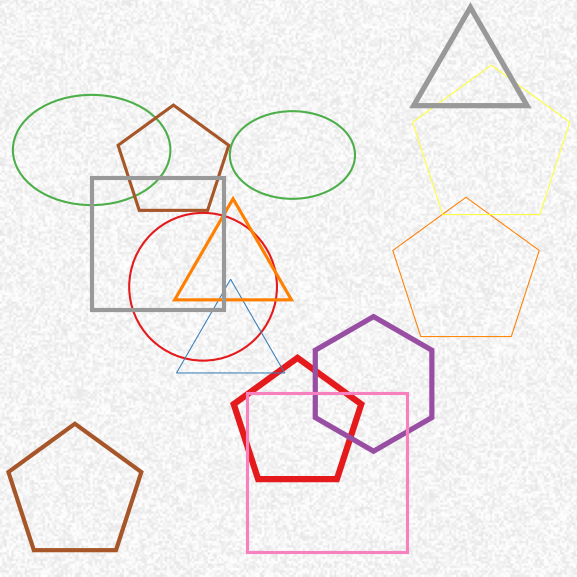[{"shape": "pentagon", "thickness": 3, "radius": 0.58, "center": [0.515, 0.263]}, {"shape": "circle", "thickness": 1, "radius": 0.64, "center": [0.352, 0.503]}, {"shape": "triangle", "thickness": 0.5, "radius": 0.54, "center": [0.399, 0.407]}, {"shape": "oval", "thickness": 1, "radius": 0.54, "center": [0.506, 0.731]}, {"shape": "oval", "thickness": 1, "radius": 0.68, "center": [0.159, 0.739]}, {"shape": "hexagon", "thickness": 2.5, "radius": 0.58, "center": [0.647, 0.334]}, {"shape": "triangle", "thickness": 1.5, "radius": 0.58, "center": [0.404, 0.538]}, {"shape": "pentagon", "thickness": 0.5, "radius": 0.67, "center": [0.807, 0.524]}, {"shape": "pentagon", "thickness": 0.5, "radius": 0.72, "center": [0.851, 0.743]}, {"shape": "pentagon", "thickness": 2, "radius": 0.61, "center": [0.13, 0.144]}, {"shape": "pentagon", "thickness": 1.5, "radius": 0.5, "center": [0.3, 0.716]}, {"shape": "square", "thickness": 1.5, "radius": 0.69, "center": [0.566, 0.181]}, {"shape": "square", "thickness": 2, "radius": 0.57, "center": [0.274, 0.577]}, {"shape": "triangle", "thickness": 2.5, "radius": 0.57, "center": [0.815, 0.873]}]